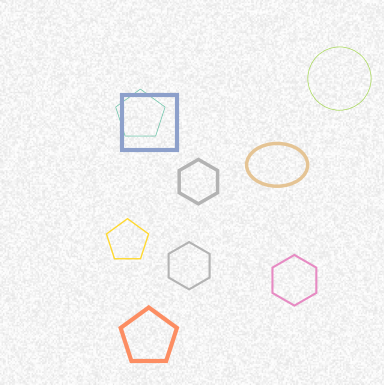[{"shape": "pentagon", "thickness": 0.5, "radius": 0.34, "center": [0.365, 0.701]}, {"shape": "pentagon", "thickness": 3, "radius": 0.38, "center": [0.386, 0.125]}, {"shape": "square", "thickness": 3, "radius": 0.36, "center": [0.388, 0.682]}, {"shape": "hexagon", "thickness": 1.5, "radius": 0.33, "center": [0.765, 0.272]}, {"shape": "circle", "thickness": 0.5, "radius": 0.41, "center": [0.882, 0.796]}, {"shape": "pentagon", "thickness": 1, "radius": 0.29, "center": [0.331, 0.374]}, {"shape": "oval", "thickness": 2.5, "radius": 0.4, "center": [0.72, 0.572]}, {"shape": "hexagon", "thickness": 1.5, "radius": 0.31, "center": [0.491, 0.31]}, {"shape": "hexagon", "thickness": 2.5, "radius": 0.29, "center": [0.515, 0.528]}]